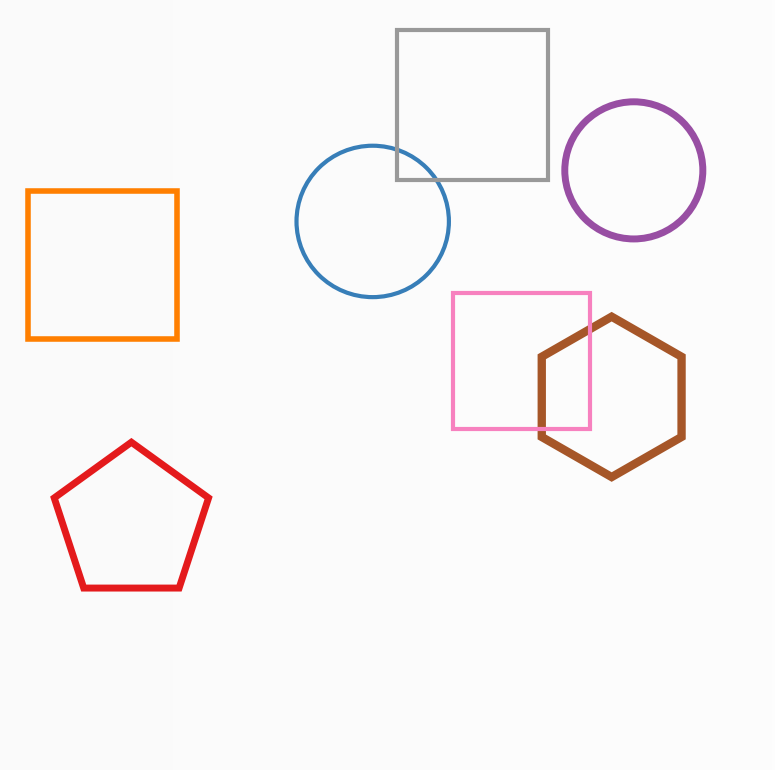[{"shape": "pentagon", "thickness": 2.5, "radius": 0.52, "center": [0.17, 0.321]}, {"shape": "circle", "thickness": 1.5, "radius": 0.49, "center": [0.481, 0.712]}, {"shape": "circle", "thickness": 2.5, "radius": 0.45, "center": [0.818, 0.779]}, {"shape": "square", "thickness": 2, "radius": 0.48, "center": [0.133, 0.656]}, {"shape": "hexagon", "thickness": 3, "radius": 0.52, "center": [0.789, 0.485]}, {"shape": "square", "thickness": 1.5, "radius": 0.44, "center": [0.673, 0.531]}, {"shape": "square", "thickness": 1.5, "radius": 0.49, "center": [0.61, 0.863]}]